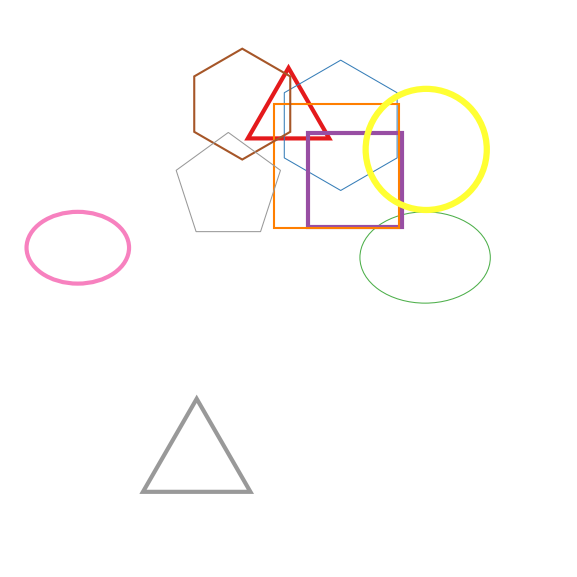[{"shape": "triangle", "thickness": 2, "radius": 0.41, "center": [0.5, 0.8]}, {"shape": "hexagon", "thickness": 0.5, "radius": 0.56, "center": [0.59, 0.782]}, {"shape": "oval", "thickness": 0.5, "radius": 0.56, "center": [0.736, 0.553]}, {"shape": "square", "thickness": 2, "radius": 0.41, "center": [0.615, 0.688]}, {"shape": "square", "thickness": 1, "radius": 0.54, "center": [0.583, 0.712]}, {"shape": "circle", "thickness": 3, "radius": 0.52, "center": [0.738, 0.74]}, {"shape": "hexagon", "thickness": 1, "radius": 0.48, "center": [0.419, 0.819]}, {"shape": "oval", "thickness": 2, "radius": 0.44, "center": [0.135, 0.57]}, {"shape": "triangle", "thickness": 2, "radius": 0.54, "center": [0.341, 0.201]}, {"shape": "pentagon", "thickness": 0.5, "radius": 0.47, "center": [0.395, 0.675]}]